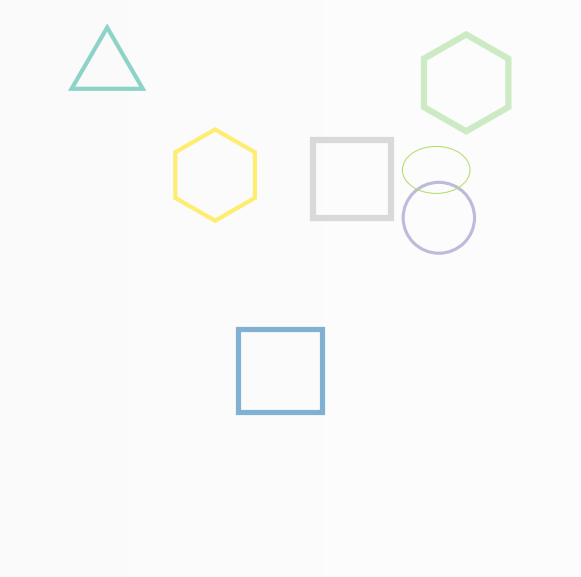[{"shape": "triangle", "thickness": 2, "radius": 0.35, "center": [0.184, 0.881]}, {"shape": "circle", "thickness": 1.5, "radius": 0.31, "center": [0.755, 0.622]}, {"shape": "square", "thickness": 2.5, "radius": 0.36, "center": [0.482, 0.357]}, {"shape": "oval", "thickness": 0.5, "radius": 0.29, "center": [0.75, 0.705]}, {"shape": "square", "thickness": 3, "radius": 0.34, "center": [0.606, 0.69]}, {"shape": "hexagon", "thickness": 3, "radius": 0.42, "center": [0.802, 0.856]}, {"shape": "hexagon", "thickness": 2, "radius": 0.4, "center": [0.37, 0.696]}]